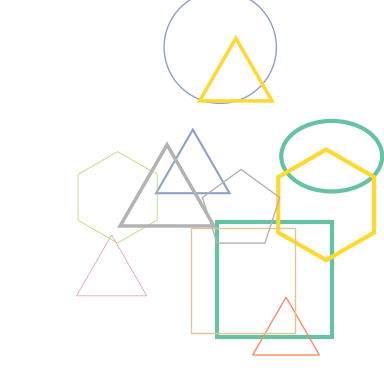[{"shape": "oval", "thickness": 3, "radius": 0.66, "center": [0.862, 0.594]}, {"shape": "square", "thickness": 3, "radius": 0.75, "center": [0.714, 0.274]}, {"shape": "triangle", "thickness": 1, "radius": 0.5, "center": [0.743, 0.128]}, {"shape": "circle", "thickness": 1, "radius": 0.73, "center": [0.572, 0.877]}, {"shape": "triangle", "thickness": 1.5, "radius": 0.55, "center": [0.501, 0.553]}, {"shape": "triangle", "thickness": 0.5, "radius": 0.53, "center": [0.29, 0.284]}, {"shape": "hexagon", "thickness": 0.5, "radius": 0.59, "center": [0.305, 0.488]}, {"shape": "triangle", "thickness": 2.5, "radius": 0.54, "center": [0.612, 0.792]}, {"shape": "hexagon", "thickness": 3, "radius": 0.72, "center": [0.847, 0.468]}, {"shape": "square", "thickness": 1, "radius": 0.68, "center": [0.632, 0.271]}, {"shape": "triangle", "thickness": 2.5, "radius": 0.7, "center": [0.434, 0.483]}, {"shape": "pentagon", "thickness": 1, "radius": 0.53, "center": [0.626, 0.454]}]